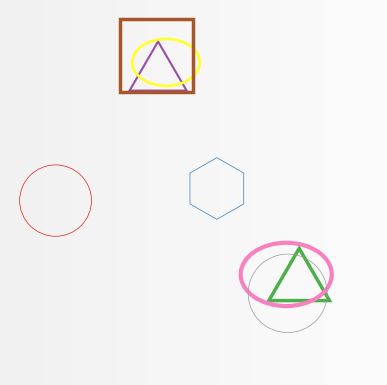[{"shape": "circle", "thickness": 0.5, "radius": 0.46, "center": [0.143, 0.479]}, {"shape": "hexagon", "thickness": 0.5, "radius": 0.4, "center": [0.56, 0.51]}, {"shape": "triangle", "thickness": 2.5, "radius": 0.45, "center": [0.772, 0.264]}, {"shape": "triangle", "thickness": 1.5, "radius": 0.43, "center": [0.408, 0.807]}, {"shape": "oval", "thickness": 2, "radius": 0.44, "center": [0.428, 0.838]}, {"shape": "square", "thickness": 2.5, "radius": 0.47, "center": [0.404, 0.856]}, {"shape": "oval", "thickness": 3, "radius": 0.59, "center": [0.739, 0.287]}, {"shape": "circle", "thickness": 0.5, "radius": 0.51, "center": [0.742, 0.238]}]